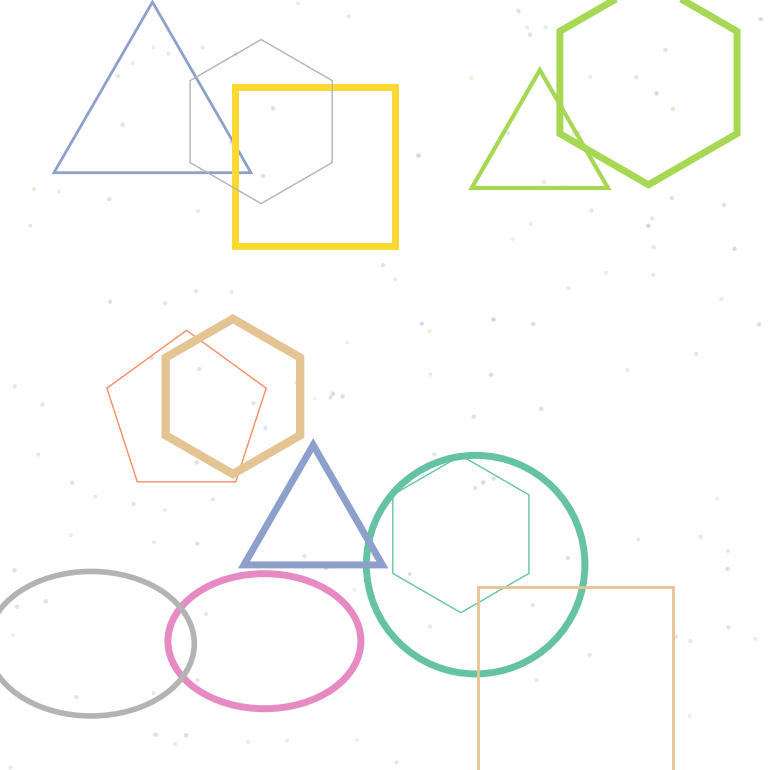[{"shape": "hexagon", "thickness": 0.5, "radius": 0.51, "center": [0.599, 0.306]}, {"shape": "circle", "thickness": 2.5, "radius": 0.71, "center": [0.618, 0.267]}, {"shape": "pentagon", "thickness": 0.5, "radius": 0.54, "center": [0.242, 0.462]}, {"shape": "triangle", "thickness": 1, "radius": 0.74, "center": [0.198, 0.85]}, {"shape": "triangle", "thickness": 2.5, "radius": 0.52, "center": [0.407, 0.318]}, {"shape": "oval", "thickness": 2.5, "radius": 0.63, "center": [0.343, 0.167]}, {"shape": "triangle", "thickness": 1.5, "radius": 0.51, "center": [0.701, 0.807]}, {"shape": "hexagon", "thickness": 2.5, "radius": 0.66, "center": [0.842, 0.893]}, {"shape": "square", "thickness": 2.5, "radius": 0.52, "center": [0.409, 0.784]}, {"shape": "square", "thickness": 1, "radius": 0.63, "center": [0.748, 0.111]}, {"shape": "hexagon", "thickness": 3, "radius": 0.5, "center": [0.302, 0.485]}, {"shape": "oval", "thickness": 2, "radius": 0.67, "center": [0.118, 0.164]}, {"shape": "hexagon", "thickness": 0.5, "radius": 0.53, "center": [0.339, 0.842]}]